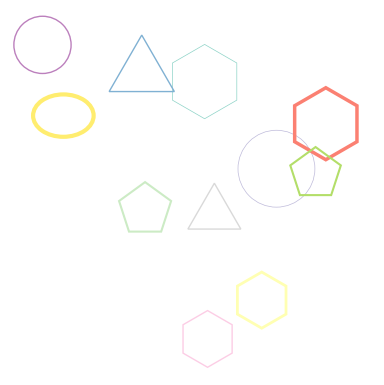[{"shape": "hexagon", "thickness": 0.5, "radius": 0.48, "center": [0.532, 0.788]}, {"shape": "hexagon", "thickness": 2, "radius": 0.36, "center": [0.68, 0.22]}, {"shape": "circle", "thickness": 0.5, "radius": 0.5, "center": [0.718, 0.562]}, {"shape": "hexagon", "thickness": 2.5, "radius": 0.47, "center": [0.846, 0.679]}, {"shape": "triangle", "thickness": 1, "radius": 0.49, "center": [0.368, 0.811]}, {"shape": "pentagon", "thickness": 1.5, "radius": 0.35, "center": [0.82, 0.549]}, {"shape": "hexagon", "thickness": 1, "radius": 0.37, "center": [0.539, 0.12]}, {"shape": "triangle", "thickness": 1, "radius": 0.4, "center": [0.557, 0.445]}, {"shape": "circle", "thickness": 1, "radius": 0.37, "center": [0.11, 0.883]}, {"shape": "pentagon", "thickness": 1.5, "radius": 0.36, "center": [0.377, 0.456]}, {"shape": "oval", "thickness": 3, "radius": 0.39, "center": [0.165, 0.7]}]